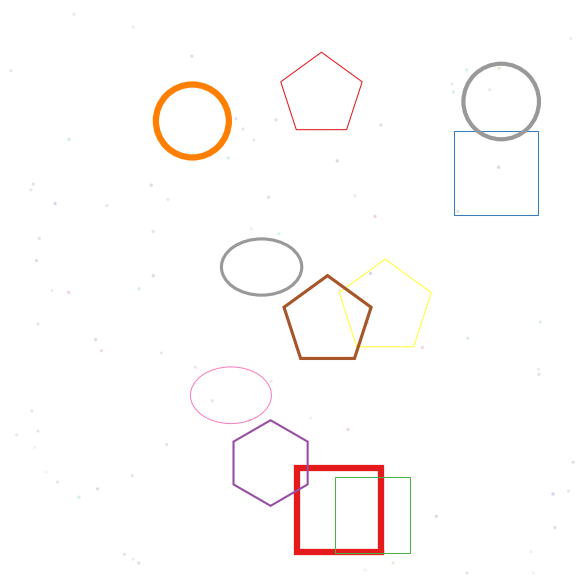[{"shape": "pentagon", "thickness": 0.5, "radius": 0.37, "center": [0.557, 0.835]}, {"shape": "square", "thickness": 3, "radius": 0.36, "center": [0.587, 0.116]}, {"shape": "square", "thickness": 0.5, "radius": 0.36, "center": [0.859, 0.7]}, {"shape": "square", "thickness": 0.5, "radius": 0.33, "center": [0.646, 0.107]}, {"shape": "hexagon", "thickness": 1, "radius": 0.37, "center": [0.469, 0.197]}, {"shape": "circle", "thickness": 3, "radius": 0.32, "center": [0.333, 0.79]}, {"shape": "pentagon", "thickness": 0.5, "radius": 0.42, "center": [0.667, 0.467]}, {"shape": "pentagon", "thickness": 1.5, "radius": 0.4, "center": [0.567, 0.443]}, {"shape": "oval", "thickness": 0.5, "radius": 0.35, "center": [0.4, 0.315]}, {"shape": "oval", "thickness": 1.5, "radius": 0.35, "center": [0.453, 0.537]}, {"shape": "circle", "thickness": 2, "radius": 0.33, "center": [0.868, 0.823]}]